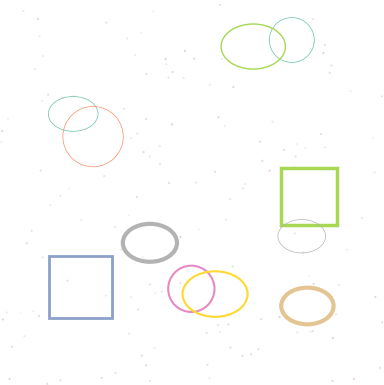[{"shape": "circle", "thickness": 0.5, "radius": 0.29, "center": [0.758, 0.896]}, {"shape": "oval", "thickness": 0.5, "radius": 0.32, "center": [0.19, 0.704]}, {"shape": "circle", "thickness": 0.5, "radius": 0.39, "center": [0.242, 0.645]}, {"shape": "square", "thickness": 2, "radius": 0.4, "center": [0.209, 0.254]}, {"shape": "circle", "thickness": 1.5, "radius": 0.3, "center": [0.497, 0.25]}, {"shape": "oval", "thickness": 1, "radius": 0.42, "center": [0.658, 0.879]}, {"shape": "square", "thickness": 2.5, "radius": 0.37, "center": [0.803, 0.49]}, {"shape": "oval", "thickness": 1.5, "radius": 0.42, "center": [0.559, 0.236]}, {"shape": "oval", "thickness": 3, "radius": 0.34, "center": [0.798, 0.205]}, {"shape": "oval", "thickness": 0.5, "radius": 0.31, "center": [0.784, 0.386]}, {"shape": "oval", "thickness": 3, "radius": 0.35, "center": [0.389, 0.369]}]